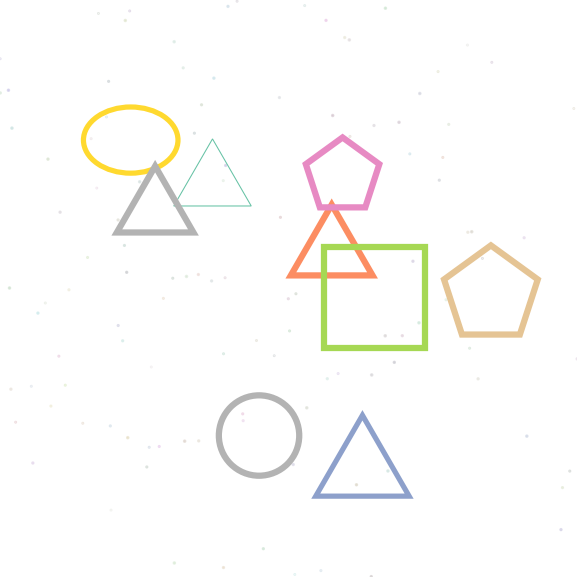[{"shape": "triangle", "thickness": 0.5, "radius": 0.39, "center": [0.368, 0.681]}, {"shape": "triangle", "thickness": 3, "radius": 0.41, "center": [0.574, 0.563]}, {"shape": "triangle", "thickness": 2.5, "radius": 0.47, "center": [0.628, 0.187]}, {"shape": "pentagon", "thickness": 3, "radius": 0.33, "center": [0.593, 0.694]}, {"shape": "square", "thickness": 3, "radius": 0.44, "center": [0.649, 0.484]}, {"shape": "oval", "thickness": 2.5, "radius": 0.41, "center": [0.226, 0.757]}, {"shape": "pentagon", "thickness": 3, "radius": 0.43, "center": [0.85, 0.489]}, {"shape": "circle", "thickness": 3, "radius": 0.35, "center": [0.449, 0.245]}, {"shape": "triangle", "thickness": 3, "radius": 0.38, "center": [0.269, 0.635]}]